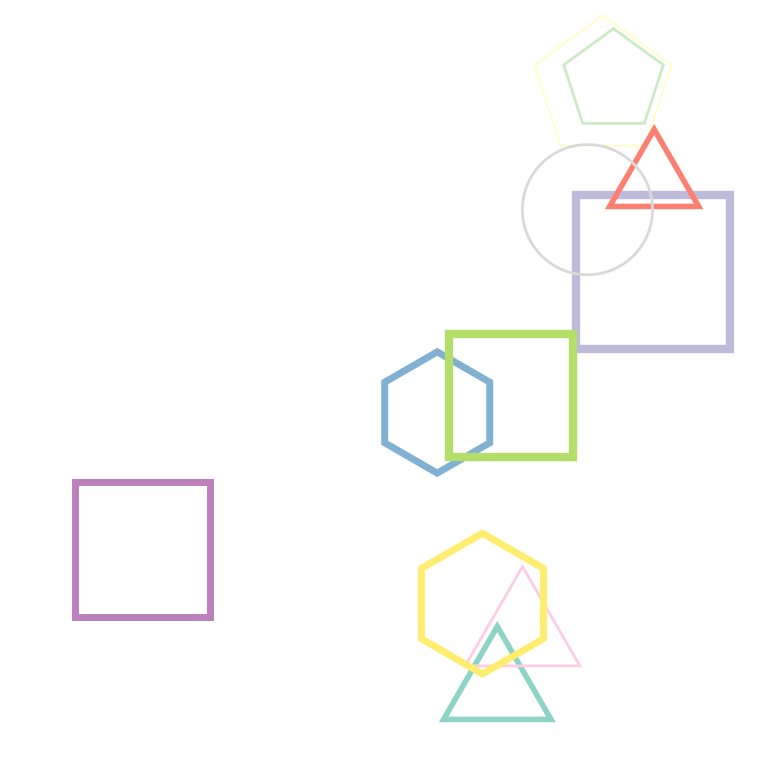[{"shape": "triangle", "thickness": 2, "radius": 0.4, "center": [0.646, 0.106]}, {"shape": "pentagon", "thickness": 0.5, "radius": 0.47, "center": [0.783, 0.886]}, {"shape": "square", "thickness": 3, "radius": 0.5, "center": [0.848, 0.647]}, {"shape": "triangle", "thickness": 2, "radius": 0.33, "center": [0.85, 0.765]}, {"shape": "hexagon", "thickness": 2.5, "radius": 0.39, "center": [0.568, 0.464]}, {"shape": "square", "thickness": 3, "radius": 0.4, "center": [0.663, 0.486]}, {"shape": "triangle", "thickness": 1, "radius": 0.43, "center": [0.679, 0.178]}, {"shape": "circle", "thickness": 1, "radius": 0.42, "center": [0.763, 0.728]}, {"shape": "square", "thickness": 2.5, "radius": 0.44, "center": [0.185, 0.287]}, {"shape": "pentagon", "thickness": 1, "radius": 0.34, "center": [0.797, 0.895]}, {"shape": "hexagon", "thickness": 2.5, "radius": 0.46, "center": [0.627, 0.216]}]